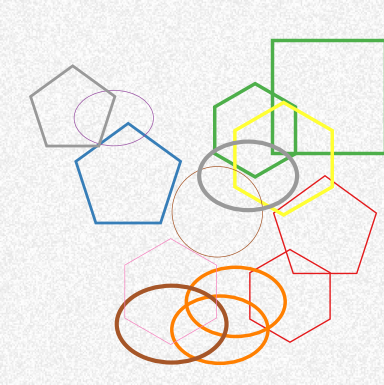[{"shape": "hexagon", "thickness": 1, "radius": 0.6, "center": [0.753, 0.231]}, {"shape": "pentagon", "thickness": 1, "radius": 0.7, "center": [0.844, 0.403]}, {"shape": "pentagon", "thickness": 2, "radius": 0.72, "center": [0.333, 0.537]}, {"shape": "hexagon", "thickness": 2.5, "radius": 0.61, "center": [0.663, 0.662]}, {"shape": "square", "thickness": 2.5, "radius": 0.74, "center": [0.852, 0.75]}, {"shape": "oval", "thickness": 0.5, "radius": 0.52, "center": [0.296, 0.693]}, {"shape": "oval", "thickness": 2.5, "radius": 0.64, "center": [0.612, 0.216]}, {"shape": "oval", "thickness": 2.5, "radius": 0.62, "center": [0.571, 0.144]}, {"shape": "hexagon", "thickness": 2.5, "radius": 0.73, "center": [0.737, 0.588]}, {"shape": "circle", "thickness": 0.5, "radius": 0.59, "center": [0.565, 0.45]}, {"shape": "oval", "thickness": 3, "radius": 0.71, "center": [0.446, 0.158]}, {"shape": "hexagon", "thickness": 0.5, "radius": 0.69, "center": [0.443, 0.243]}, {"shape": "pentagon", "thickness": 2, "radius": 0.58, "center": [0.189, 0.714]}, {"shape": "oval", "thickness": 3, "radius": 0.64, "center": [0.645, 0.543]}]